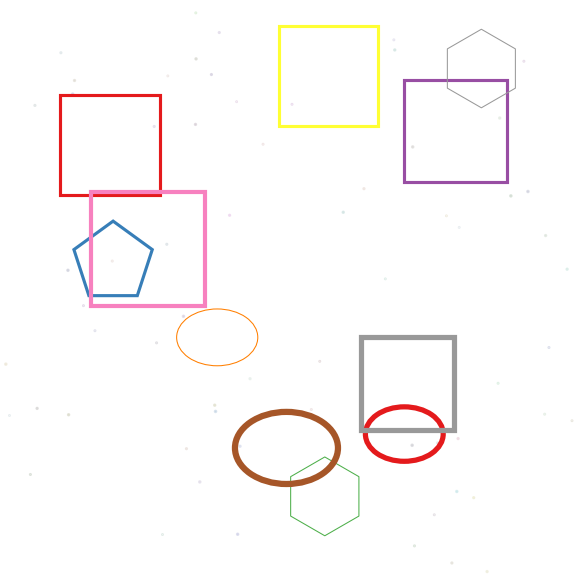[{"shape": "square", "thickness": 1.5, "radius": 0.43, "center": [0.19, 0.748]}, {"shape": "oval", "thickness": 2.5, "radius": 0.34, "center": [0.7, 0.247]}, {"shape": "pentagon", "thickness": 1.5, "radius": 0.36, "center": [0.196, 0.545]}, {"shape": "hexagon", "thickness": 0.5, "radius": 0.34, "center": [0.562, 0.14]}, {"shape": "square", "thickness": 1.5, "radius": 0.44, "center": [0.788, 0.773]}, {"shape": "oval", "thickness": 0.5, "radius": 0.35, "center": [0.376, 0.415]}, {"shape": "square", "thickness": 1.5, "radius": 0.43, "center": [0.569, 0.867]}, {"shape": "oval", "thickness": 3, "radius": 0.45, "center": [0.496, 0.223]}, {"shape": "square", "thickness": 2, "radius": 0.49, "center": [0.256, 0.568]}, {"shape": "square", "thickness": 2.5, "radius": 0.4, "center": [0.705, 0.335]}, {"shape": "hexagon", "thickness": 0.5, "radius": 0.34, "center": [0.834, 0.88]}]